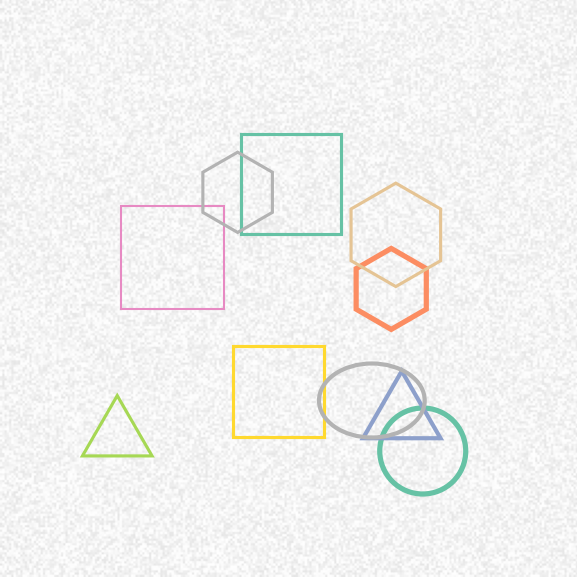[{"shape": "circle", "thickness": 2.5, "radius": 0.37, "center": [0.732, 0.218]}, {"shape": "square", "thickness": 1.5, "radius": 0.43, "center": [0.504, 0.681]}, {"shape": "hexagon", "thickness": 2.5, "radius": 0.35, "center": [0.677, 0.499]}, {"shape": "triangle", "thickness": 2, "radius": 0.39, "center": [0.696, 0.279]}, {"shape": "square", "thickness": 1, "radius": 0.45, "center": [0.298, 0.553]}, {"shape": "triangle", "thickness": 1.5, "radius": 0.35, "center": [0.203, 0.244]}, {"shape": "square", "thickness": 1.5, "radius": 0.39, "center": [0.482, 0.321]}, {"shape": "hexagon", "thickness": 1.5, "radius": 0.45, "center": [0.685, 0.592]}, {"shape": "hexagon", "thickness": 1.5, "radius": 0.35, "center": [0.411, 0.666]}, {"shape": "oval", "thickness": 2, "radius": 0.46, "center": [0.644, 0.306]}]